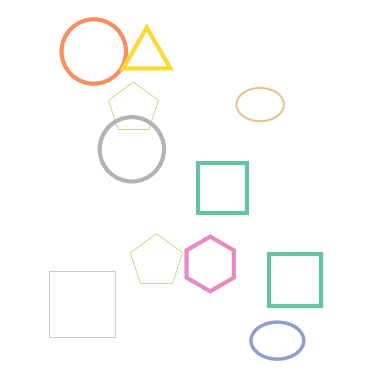[{"shape": "square", "thickness": 3, "radius": 0.33, "center": [0.766, 0.273]}, {"shape": "square", "thickness": 3, "radius": 0.32, "center": [0.578, 0.512]}, {"shape": "circle", "thickness": 3, "radius": 0.42, "center": [0.244, 0.866]}, {"shape": "oval", "thickness": 2.5, "radius": 0.34, "center": [0.72, 0.115]}, {"shape": "hexagon", "thickness": 3, "radius": 0.35, "center": [0.546, 0.314]}, {"shape": "pentagon", "thickness": 0.5, "radius": 0.36, "center": [0.406, 0.322]}, {"shape": "pentagon", "thickness": 0.5, "radius": 0.34, "center": [0.347, 0.719]}, {"shape": "triangle", "thickness": 3, "radius": 0.36, "center": [0.381, 0.858]}, {"shape": "oval", "thickness": 1.5, "radius": 0.31, "center": [0.676, 0.728]}, {"shape": "circle", "thickness": 3, "radius": 0.42, "center": [0.342, 0.612]}, {"shape": "square", "thickness": 0.5, "radius": 0.43, "center": [0.212, 0.211]}]